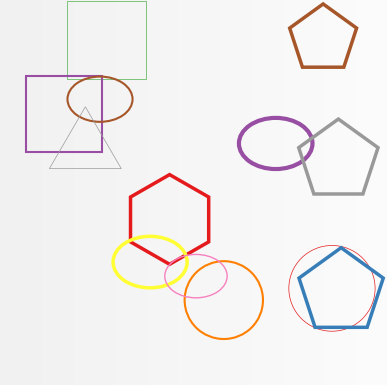[{"shape": "hexagon", "thickness": 2.5, "radius": 0.58, "center": [0.438, 0.43]}, {"shape": "circle", "thickness": 0.5, "radius": 0.56, "center": [0.857, 0.251]}, {"shape": "pentagon", "thickness": 2.5, "radius": 0.57, "center": [0.88, 0.242]}, {"shape": "square", "thickness": 0.5, "radius": 0.51, "center": [0.274, 0.896]}, {"shape": "square", "thickness": 1.5, "radius": 0.5, "center": [0.165, 0.704]}, {"shape": "oval", "thickness": 3, "radius": 0.47, "center": [0.711, 0.627]}, {"shape": "circle", "thickness": 1.5, "radius": 0.51, "center": [0.578, 0.221]}, {"shape": "oval", "thickness": 2.5, "radius": 0.48, "center": [0.387, 0.319]}, {"shape": "pentagon", "thickness": 2.5, "radius": 0.45, "center": [0.834, 0.899]}, {"shape": "oval", "thickness": 1.5, "radius": 0.42, "center": [0.258, 0.742]}, {"shape": "oval", "thickness": 1, "radius": 0.4, "center": [0.506, 0.283]}, {"shape": "triangle", "thickness": 0.5, "radius": 0.54, "center": [0.22, 0.616]}, {"shape": "pentagon", "thickness": 2.5, "radius": 0.54, "center": [0.873, 0.583]}]